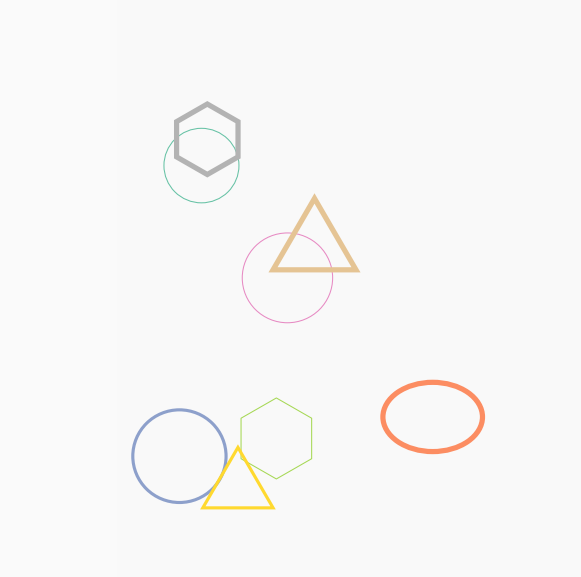[{"shape": "circle", "thickness": 0.5, "radius": 0.32, "center": [0.347, 0.712]}, {"shape": "oval", "thickness": 2.5, "radius": 0.43, "center": [0.744, 0.277]}, {"shape": "circle", "thickness": 1.5, "radius": 0.4, "center": [0.309, 0.209]}, {"shape": "circle", "thickness": 0.5, "radius": 0.39, "center": [0.495, 0.518]}, {"shape": "hexagon", "thickness": 0.5, "radius": 0.35, "center": [0.475, 0.24]}, {"shape": "triangle", "thickness": 1.5, "radius": 0.35, "center": [0.409, 0.155]}, {"shape": "triangle", "thickness": 2.5, "radius": 0.41, "center": [0.541, 0.573]}, {"shape": "hexagon", "thickness": 2.5, "radius": 0.31, "center": [0.357, 0.758]}]